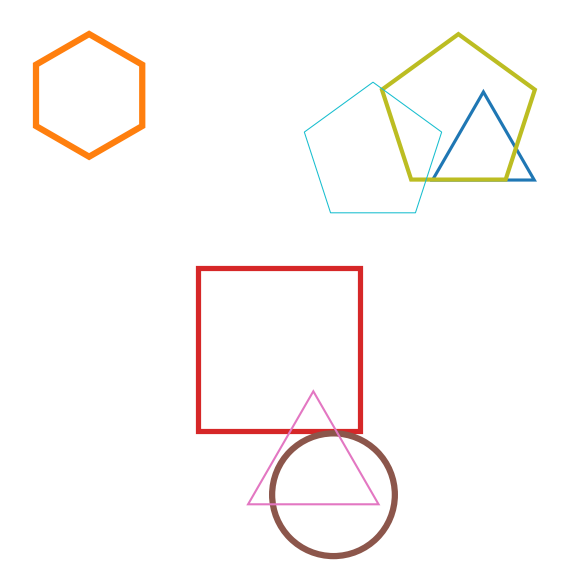[{"shape": "triangle", "thickness": 1.5, "radius": 0.51, "center": [0.837, 0.738]}, {"shape": "hexagon", "thickness": 3, "radius": 0.53, "center": [0.154, 0.834]}, {"shape": "square", "thickness": 2.5, "radius": 0.7, "center": [0.483, 0.394]}, {"shape": "circle", "thickness": 3, "radius": 0.53, "center": [0.577, 0.142]}, {"shape": "triangle", "thickness": 1, "radius": 0.65, "center": [0.543, 0.191]}, {"shape": "pentagon", "thickness": 2, "radius": 0.7, "center": [0.794, 0.801]}, {"shape": "pentagon", "thickness": 0.5, "radius": 0.63, "center": [0.646, 0.732]}]